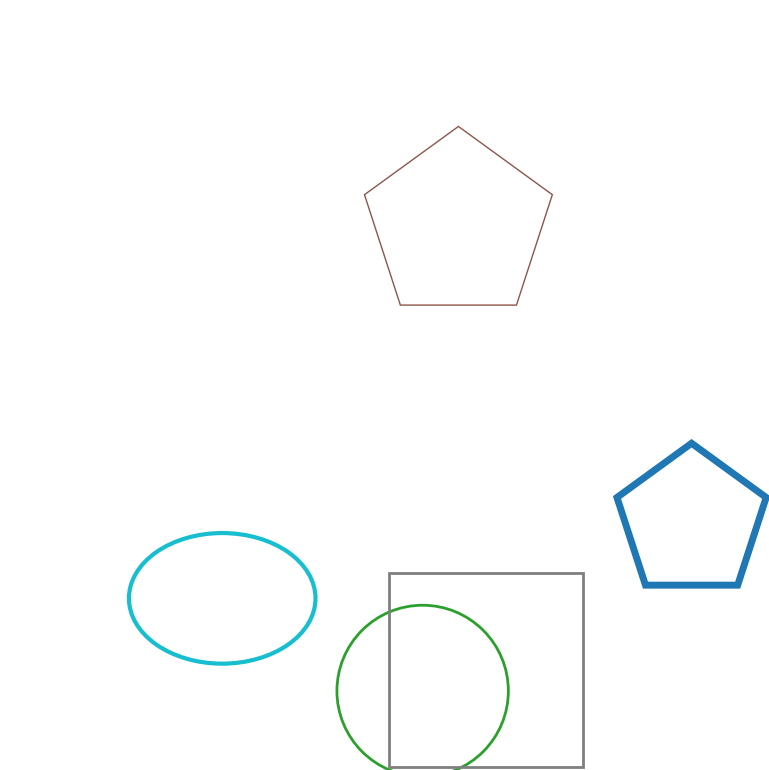[{"shape": "pentagon", "thickness": 2.5, "radius": 0.51, "center": [0.898, 0.322]}, {"shape": "circle", "thickness": 1, "radius": 0.56, "center": [0.549, 0.103]}, {"shape": "pentagon", "thickness": 0.5, "radius": 0.64, "center": [0.595, 0.708]}, {"shape": "square", "thickness": 1, "radius": 0.63, "center": [0.631, 0.13]}, {"shape": "oval", "thickness": 1.5, "radius": 0.61, "center": [0.289, 0.223]}]